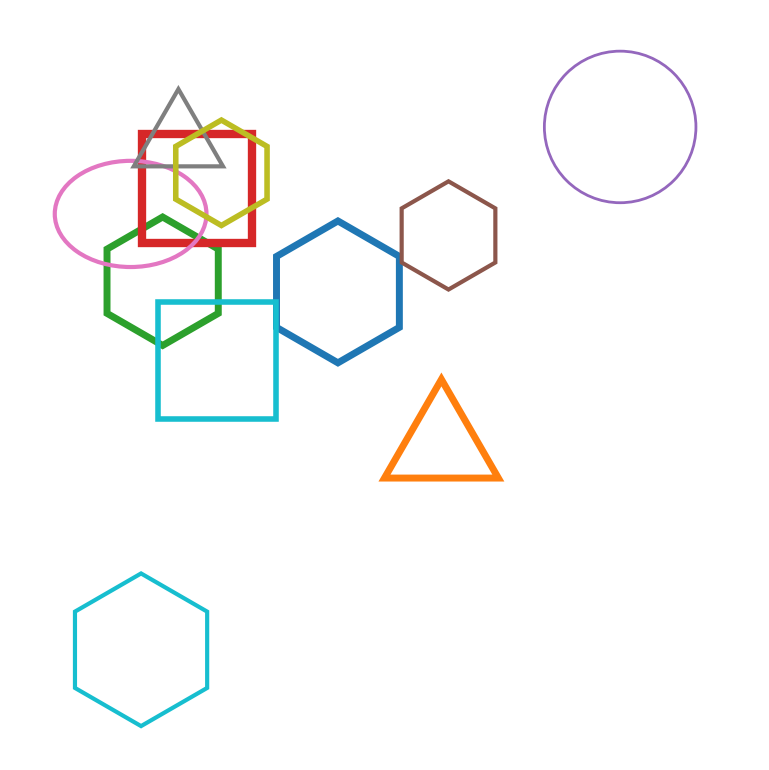[{"shape": "hexagon", "thickness": 2.5, "radius": 0.46, "center": [0.439, 0.621]}, {"shape": "triangle", "thickness": 2.5, "radius": 0.43, "center": [0.573, 0.422]}, {"shape": "hexagon", "thickness": 2.5, "radius": 0.42, "center": [0.211, 0.635]}, {"shape": "square", "thickness": 3, "radius": 0.36, "center": [0.256, 0.755]}, {"shape": "circle", "thickness": 1, "radius": 0.49, "center": [0.805, 0.835]}, {"shape": "hexagon", "thickness": 1.5, "radius": 0.35, "center": [0.582, 0.694]}, {"shape": "oval", "thickness": 1.5, "radius": 0.49, "center": [0.17, 0.722]}, {"shape": "triangle", "thickness": 1.5, "radius": 0.33, "center": [0.232, 0.817]}, {"shape": "hexagon", "thickness": 2, "radius": 0.34, "center": [0.288, 0.776]}, {"shape": "square", "thickness": 2, "radius": 0.38, "center": [0.282, 0.532]}, {"shape": "hexagon", "thickness": 1.5, "radius": 0.5, "center": [0.183, 0.156]}]